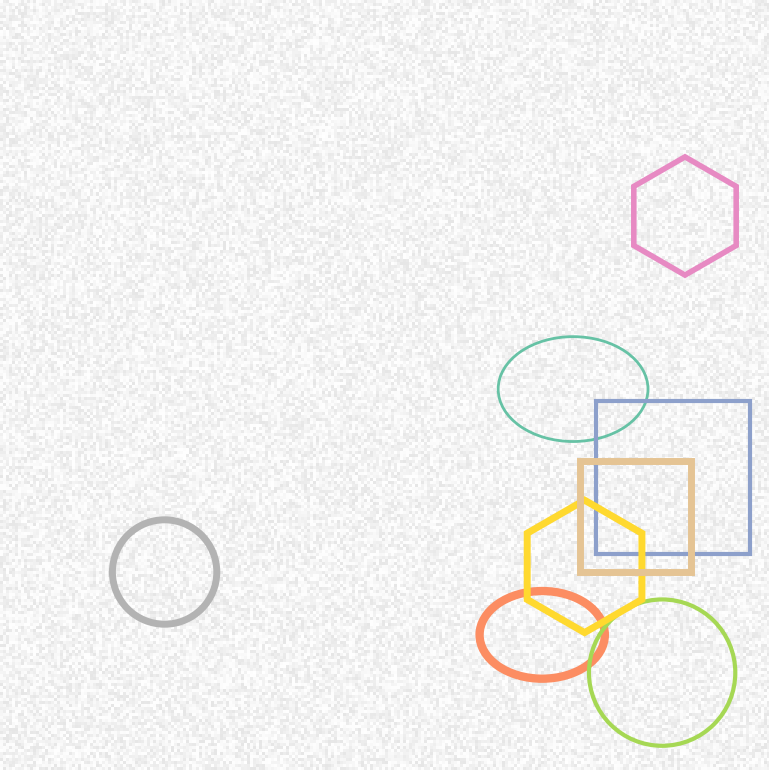[{"shape": "oval", "thickness": 1, "radius": 0.49, "center": [0.744, 0.495]}, {"shape": "oval", "thickness": 3, "radius": 0.41, "center": [0.704, 0.176]}, {"shape": "square", "thickness": 1.5, "radius": 0.5, "center": [0.874, 0.38]}, {"shape": "hexagon", "thickness": 2, "radius": 0.38, "center": [0.89, 0.72]}, {"shape": "circle", "thickness": 1.5, "radius": 0.48, "center": [0.86, 0.126]}, {"shape": "hexagon", "thickness": 2.5, "radius": 0.43, "center": [0.759, 0.264]}, {"shape": "square", "thickness": 2.5, "radius": 0.36, "center": [0.825, 0.329]}, {"shape": "circle", "thickness": 2.5, "radius": 0.34, "center": [0.214, 0.257]}]